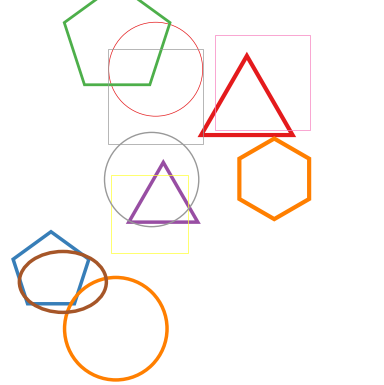[{"shape": "triangle", "thickness": 3, "radius": 0.69, "center": [0.641, 0.718]}, {"shape": "circle", "thickness": 0.5, "radius": 0.61, "center": [0.404, 0.82]}, {"shape": "pentagon", "thickness": 2.5, "radius": 0.52, "center": [0.132, 0.295]}, {"shape": "pentagon", "thickness": 2, "radius": 0.72, "center": [0.304, 0.897]}, {"shape": "triangle", "thickness": 2.5, "radius": 0.52, "center": [0.424, 0.475]}, {"shape": "circle", "thickness": 2.5, "radius": 0.67, "center": [0.301, 0.146]}, {"shape": "hexagon", "thickness": 3, "radius": 0.52, "center": [0.712, 0.536]}, {"shape": "square", "thickness": 0.5, "radius": 0.5, "center": [0.388, 0.444]}, {"shape": "oval", "thickness": 2.5, "radius": 0.56, "center": [0.163, 0.268]}, {"shape": "square", "thickness": 0.5, "radius": 0.62, "center": [0.681, 0.787]}, {"shape": "circle", "thickness": 1, "radius": 0.61, "center": [0.394, 0.534]}, {"shape": "square", "thickness": 0.5, "radius": 0.62, "center": [0.405, 0.748]}]